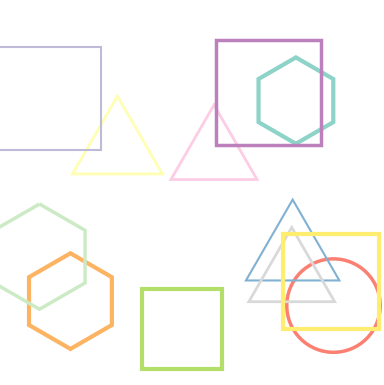[{"shape": "hexagon", "thickness": 3, "radius": 0.56, "center": [0.769, 0.739]}, {"shape": "triangle", "thickness": 2, "radius": 0.67, "center": [0.305, 0.616]}, {"shape": "square", "thickness": 1.5, "radius": 0.67, "center": [0.13, 0.745]}, {"shape": "circle", "thickness": 2.5, "radius": 0.61, "center": [0.866, 0.206]}, {"shape": "triangle", "thickness": 1.5, "radius": 0.7, "center": [0.76, 0.342]}, {"shape": "hexagon", "thickness": 3, "radius": 0.62, "center": [0.183, 0.218]}, {"shape": "square", "thickness": 3, "radius": 0.52, "center": [0.473, 0.146]}, {"shape": "triangle", "thickness": 2, "radius": 0.65, "center": [0.556, 0.598]}, {"shape": "triangle", "thickness": 2, "radius": 0.64, "center": [0.758, 0.281]}, {"shape": "square", "thickness": 2.5, "radius": 0.68, "center": [0.698, 0.76]}, {"shape": "hexagon", "thickness": 2.5, "radius": 0.68, "center": [0.103, 0.333]}, {"shape": "square", "thickness": 3, "radius": 0.62, "center": [0.86, 0.268]}]